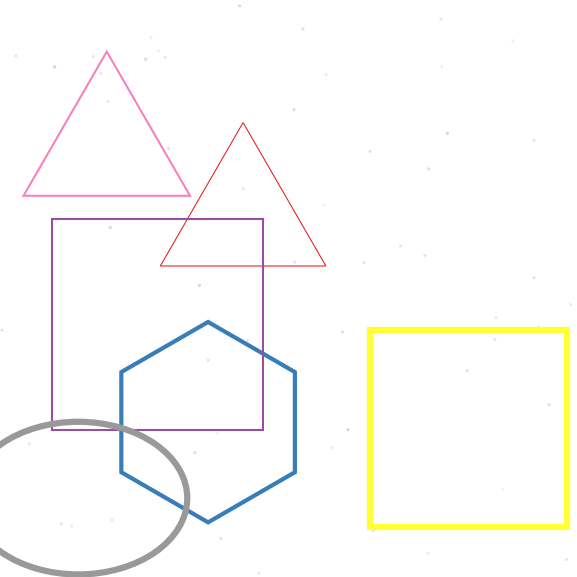[{"shape": "triangle", "thickness": 0.5, "radius": 0.83, "center": [0.421, 0.621]}, {"shape": "hexagon", "thickness": 2, "radius": 0.87, "center": [0.36, 0.268]}, {"shape": "square", "thickness": 1, "radius": 0.91, "center": [0.273, 0.437]}, {"shape": "square", "thickness": 3, "radius": 0.85, "center": [0.811, 0.257]}, {"shape": "triangle", "thickness": 1, "radius": 0.83, "center": [0.185, 0.743]}, {"shape": "oval", "thickness": 3, "radius": 0.94, "center": [0.135, 0.137]}]